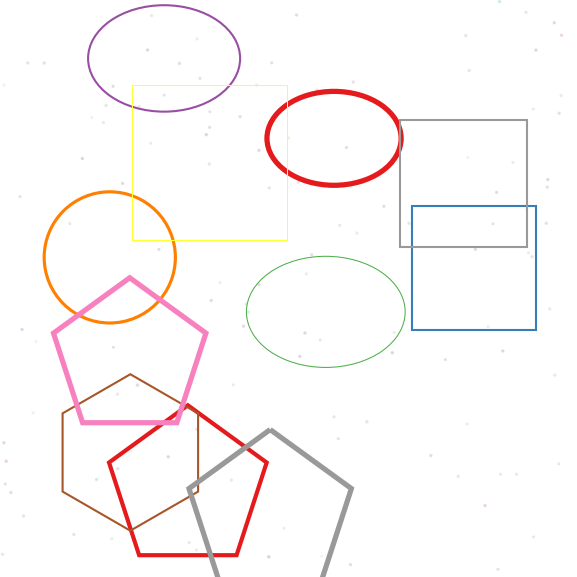[{"shape": "oval", "thickness": 2.5, "radius": 0.58, "center": [0.578, 0.76]}, {"shape": "pentagon", "thickness": 2, "radius": 0.72, "center": [0.325, 0.154]}, {"shape": "square", "thickness": 1, "radius": 0.54, "center": [0.821, 0.535]}, {"shape": "oval", "thickness": 0.5, "radius": 0.69, "center": [0.564, 0.459]}, {"shape": "oval", "thickness": 1, "radius": 0.66, "center": [0.284, 0.898]}, {"shape": "circle", "thickness": 1.5, "radius": 0.57, "center": [0.19, 0.553]}, {"shape": "square", "thickness": 0.5, "radius": 0.67, "center": [0.362, 0.717]}, {"shape": "hexagon", "thickness": 1, "radius": 0.68, "center": [0.226, 0.216]}, {"shape": "pentagon", "thickness": 2.5, "radius": 0.69, "center": [0.225, 0.379]}, {"shape": "square", "thickness": 1, "radius": 0.55, "center": [0.802, 0.682]}, {"shape": "pentagon", "thickness": 2.5, "radius": 0.74, "center": [0.468, 0.107]}]